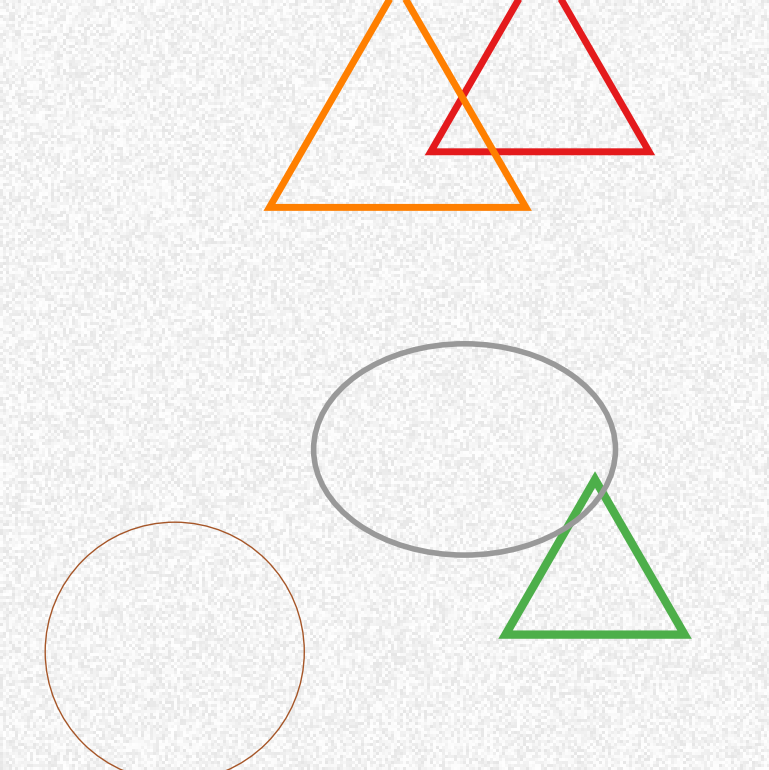[{"shape": "triangle", "thickness": 2.5, "radius": 0.82, "center": [0.701, 0.885]}, {"shape": "triangle", "thickness": 3, "radius": 0.67, "center": [0.773, 0.243]}, {"shape": "triangle", "thickness": 2.5, "radius": 0.96, "center": [0.516, 0.827]}, {"shape": "circle", "thickness": 0.5, "radius": 0.84, "center": [0.227, 0.154]}, {"shape": "oval", "thickness": 2, "radius": 0.98, "center": [0.603, 0.416]}]